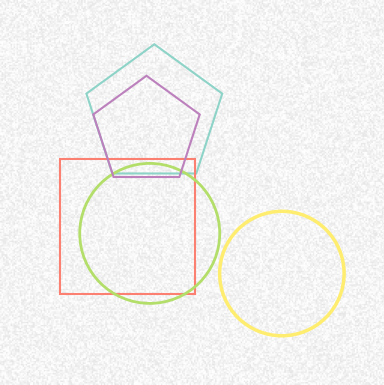[{"shape": "pentagon", "thickness": 1.5, "radius": 0.93, "center": [0.401, 0.699]}, {"shape": "square", "thickness": 1.5, "radius": 0.88, "center": [0.331, 0.412]}, {"shape": "circle", "thickness": 2, "radius": 0.91, "center": [0.389, 0.394]}, {"shape": "pentagon", "thickness": 1.5, "radius": 0.73, "center": [0.38, 0.658]}, {"shape": "circle", "thickness": 2.5, "radius": 0.81, "center": [0.732, 0.29]}]